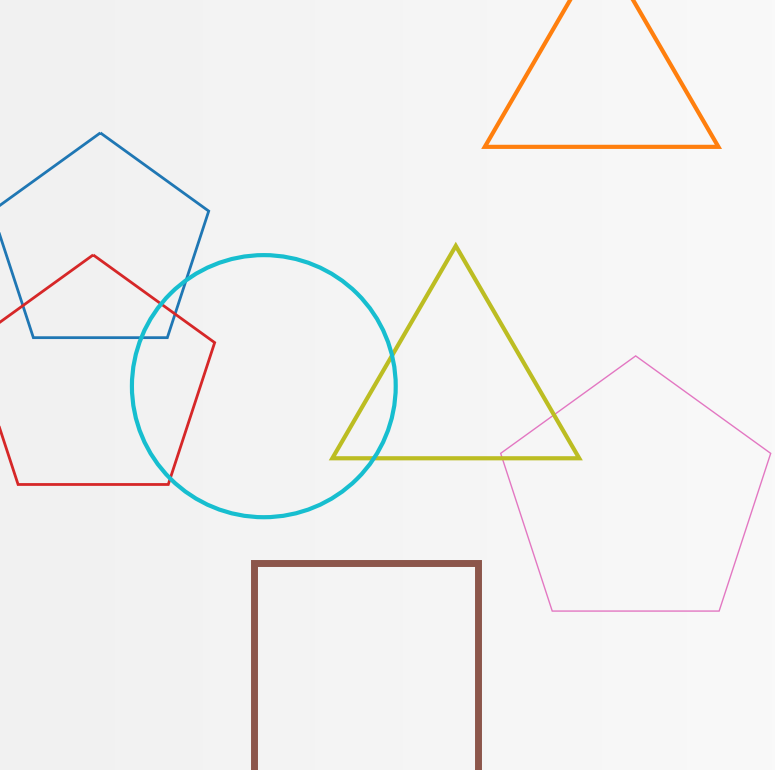[{"shape": "pentagon", "thickness": 1, "radius": 0.74, "center": [0.129, 0.68]}, {"shape": "triangle", "thickness": 1.5, "radius": 0.87, "center": [0.776, 0.896]}, {"shape": "pentagon", "thickness": 1, "radius": 0.82, "center": [0.12, 0.504]}, {"shape": "square", "thickness": 2.5, "radius": 0.72, "center": [0.472, 0.124]}, {"shape": "pentagon", "thickness": 0.5, "radius": 0.92, "center": [0.82, 0.355]}, {"shape": "triangle", "thickness": 1.5, "radius": 0.92, "center": [0.588, 0.497]}, {"shape": "circle", "thickness": 1.5, "radius": 0.85, "center": [0.34, 0.498]}]